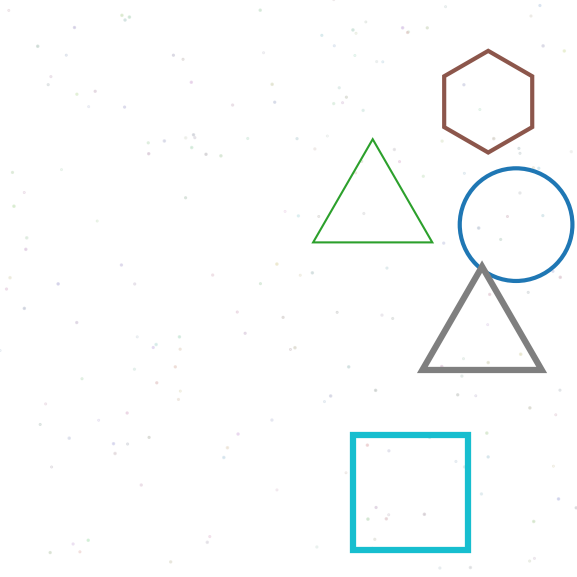[{"shape": "circle", "thickness": 2, "radius": 0.49, "center": [0.894, 0.61]}, {"shape": "triangle", "thickness": 1, "radius": 0.6, "center": [0.645, 0.639]}, {"shape": "hexagon", "thickness": 2, "radius": 0.44, "center": [0.845, 0.823]}, {"shape": "triangle", "thickness": 3, "radius": 0.6, "center": [0.835, 0.418]}, {"shape": "square", "thickness": 3, "radius": 0.5, "center": [0.711, 0.147]}]